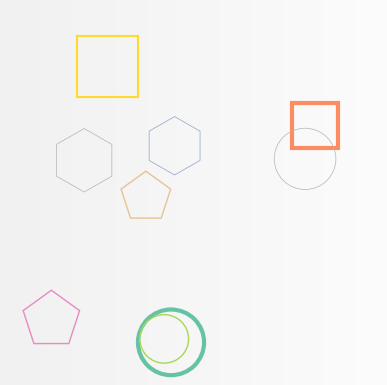[{"shape": "circle", "thickness": 3, "radius": 0.43, "center": [0.441, 0.111]}, {"shape": "square", "thickness": 3, "radius": 0.29, "center": [0.812, 0.674]}, {"shape": "hexagon", "thickness": 0.5, "radius": 0.38, "center": [0.451, 0.621]}, {"shape": "pentagon", "thickness": 1, "radius": 0.38, "center": [0.133, 0.17]}, {"shape": "circle", "thickness": 1, "radius": 0.31, "center": [0.424, 0.12]}, {"shape": "square", "thickness": 1.5, "radius": 0.4, "center": [0.277, 0.827]}, {"shape": "pentagon", "thickness": 1, "radius": 0.34, "center": [0.376, 0.488]}, {"shape": "circle", "thickness": 0.5, "radius": 0.4, "center": [0.787, 0.587]}, {"shape": "hexagon", "thickness": 0.5, "radius": 0.41, "center": [0.217, 0.584]}]